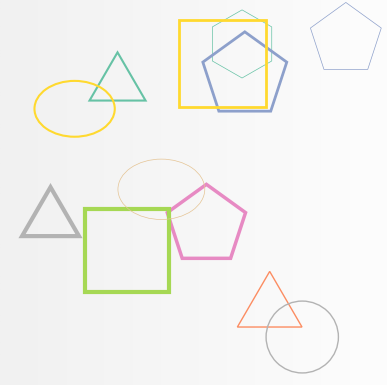[{"shape": "triangle", "thickness": 1.5, "radius": 0.42, "center": [0.303, 0.781]}, {"shape": "hexagon", "thickness": 0.5, "radius": 0.44, "center": [0.625, 0.886]}, {"shape": "triangle", "thickness": 1, "radius": 0.48, "center": [0.696, 0.199]}, {"shape": "pentagon", "thickness": 0.5, "radius": 0.48, "center": [0.892, 0.898]}, {"shape": "pentagon", "thickness": 2, "radius": 0.57, "center": [0.632, 0.803]}, {"shape": "pentagon", "thickness": 2.5, "radius": 0.53, "center": [0.533, 0.415]}, {"shape": "square", "thickness": 3, "radius": 0.54, "center": [0.328, 0.35]}, {"shape": "oval", "thickness": 1.5, "radius": 0.52, "center": [0.193, 0.717]}, {"shape": "square", "thickness": 2, "radius": 0.56, "center": [0.574, 0.835]}, {"shape": "oval", "thickness": 0.5, "radius": 0.56, "center": [0.416, 0.508]}, {"shape": "triangle", "thickness": 3, "radius": 0.42, "center": [0.13, 0.429]}, {"shape": "circle", "thickness": 1, "radius": 0.47, "center": [0.78, 0.125]}]